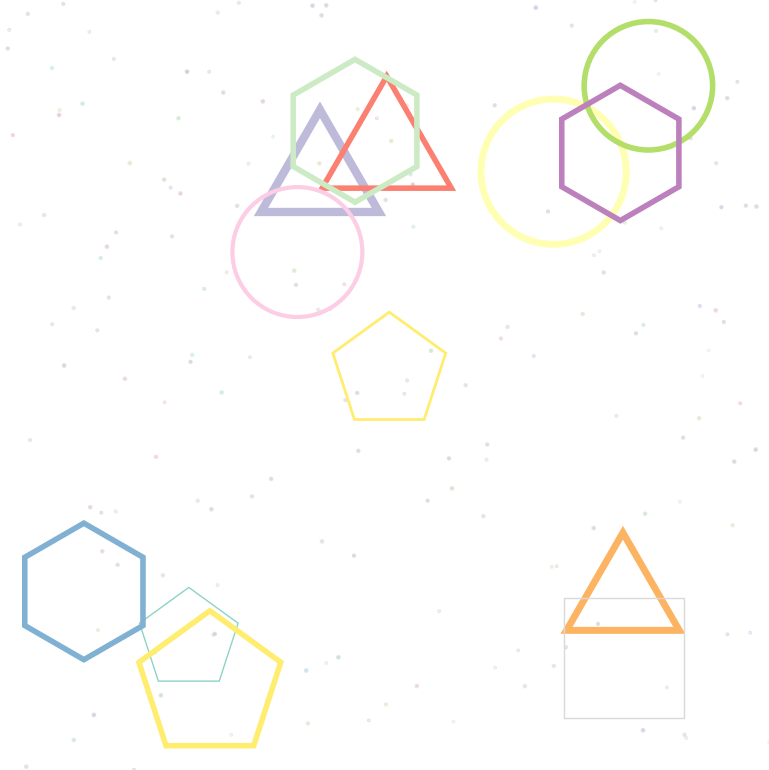[{"shape": "pentagon", "thickness": 0.5, "radius": 0.34, "center": [0.245, 0.17]}, {"shape": "circle", "thickness": 2.5, "radius": 0.47, "center": [0.719, 0.777]}, {"shape": "triangle", "thickness": 3, "radius": 0.44, "center": [0.416, 0.769]}, {"shape": "triangle", "thickness": 2, "radius": 0.48, "center": [0.502, 0.804]}, {"shape": "hexagon", "thickness": 2, "radius": 0.44, "center": [0.109, 0.232]}, {"shape": "triangle", "thickness": 2.5, "radius": 0.42, "center": [0.809, 0.224]}, {"shape": "circle", "thickness": 2, "radius": 0.42, "center": [0.842, 0.889]}, {"shape": "circle", "thickness": 1.5, "radius": 0.42, "center": [0.386, 0.673]}, {"shape": "square", "thickness": 0.5, "radius": 0.39, "center": [0.81, 0.146]}, {"shape": "hexagon", "thickness": 2, "radius": 0.44, "center": [0.806, 0.801]}, {"shape": "hexagon", "thickness": 2, "radius": 0.46, "center": [0.461, 0.83]}, {"shape": "pentagon", "thickness": 2, "radius": 0.48, "center": [0.273, 0.11]}, {"shape": "pentagon", "thickness": 1, "radius": 0.39, "center": [0.506, 0.518]}]